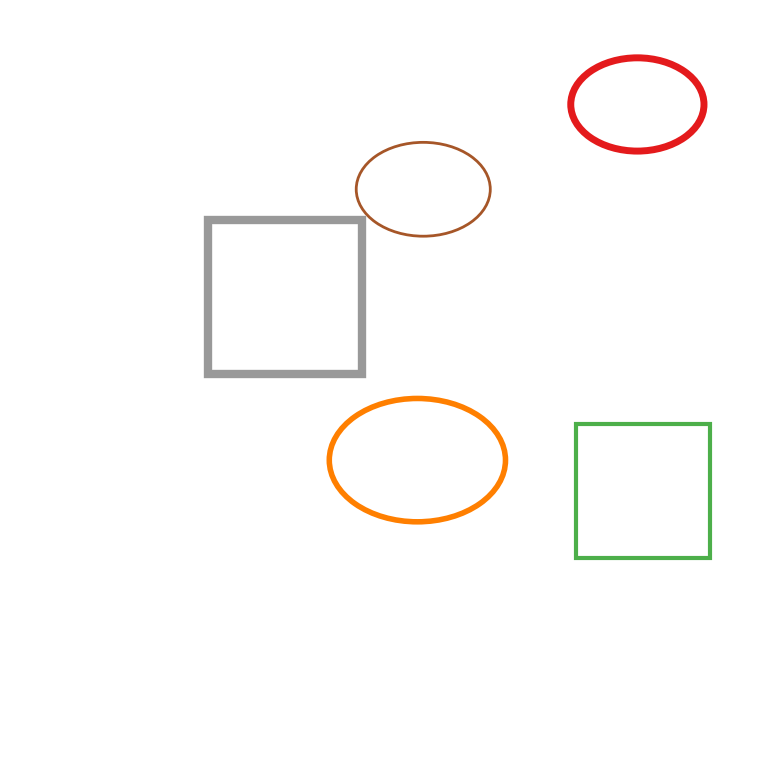[{"shape": "oval", "thickness": 2.5, "radius": 0.43, "center": [0.828, 0.864]}, {"shape": "square", "thickness": 1.5, "radius": 0.44, "center": [0.835, 0.362]}, {"shape": "oval", "thickness": 2, "radius": 0.57, "center": [0.542, 0.402]}, {"shape": "oval", "thickness": 1, "radius": 0.44, "center": [0.55, 0.754]}, {"shape": "square", "thickness": 3, "radius": 0.5, "center": [0.37, 0.615]}]